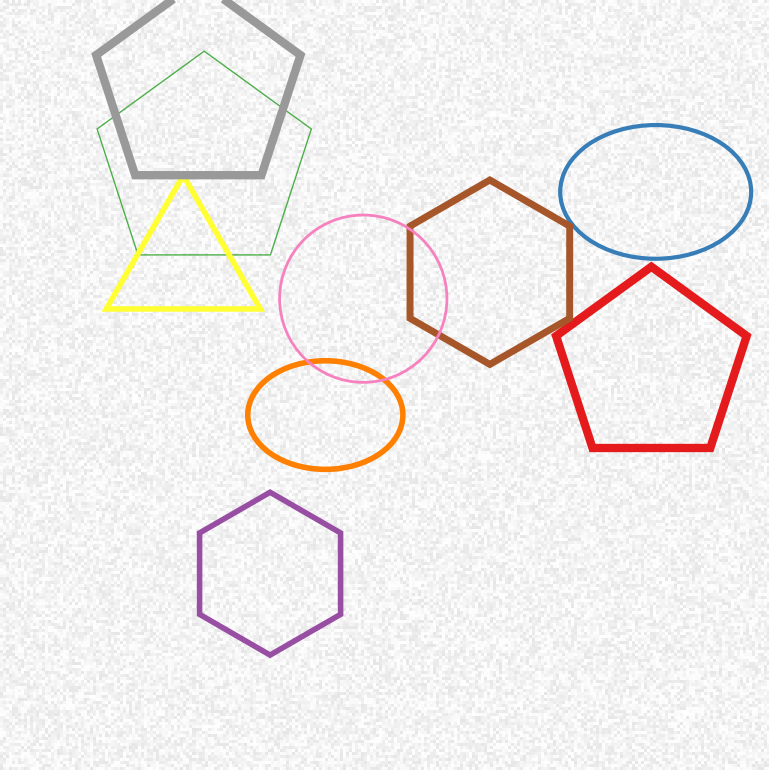[{"shape": "pentagon", "thickness": 3, "radius": 0.65, "center": [0.846, 0.523]}, {"shape": "oval", "thickness": 1.5, "radius": 0.62, "center": [0.852, 0.751]}, {"shape": "pentagon", "thickness": 0.5, "radius": 0.73, "center": [0.265, 0.787]}, {"shape": "hexagon", "thickness": 2, "radius": 0.53, "center": [0.351, 0.255]}, {"shape": "oval", "thickness": 2, "radius": 0.5, "center": [0.422, 0.461]}, {"shape": "triangle", "thickness": 2, "radius": 0.58, "center": [0.238, 0.657]}, {"shape": "hexagon", "thickness": 2.5, "radius": 0.6, "center": [0.636, 0.646]}, {"shape": "circle", "thickness": 1, "radius": 0.54, "center": [0.472, 0.612]}, {"shape": "pentagon", "thickness": 3, "radius": 0.7, "center": [0.258, 0.885]}]